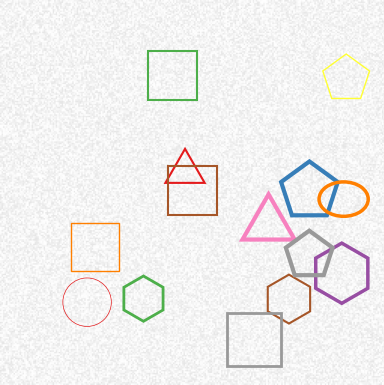[{"shape": "circle", "thickness": 0.5, "radius": 0.31, "center": [0.226, 0.215]}, {"shape": "triangle", "thickness": 1.5, "radius": 0.29, "center": [0.481, 0.554]}, {"shape": "pentagon", "thickness": 3, "radius": 0.39, "center": [0.804, 0.503]}, {"shape": "hexagon", "thickness": 2, "radius": 0.29, "center": [0.373, 0.224]}, {"shape": "square", "thickness": 1.5, "radius": 0.32, "center": [0.449, 0.805]}, {"shape": "hexagon", "thickness": 2.5, "radius": 0.39, "center": [0.888, 0.29]}, {"shape": "oval", "thickness": 2.5, "radius": 0.32, "center": [0.893, 0.483]}, {"shape": "square", "thickness": 1, "radius": 0.31, "center": [0.247, 0.359]}, {"shape": "pentagon", "thickness": 1, "radius": 0.32, "center": [0.899, 0.796]}, {"shape": "hexagon", "thickness": 1.5, "radius": 0.32, "center": [0.751, 0.223]}, {"shape": "square", "thickness": 1.5, "radius": 0.32, "center": [0.501, 0.505]}, {"shape": "triangle", "thickness": 3, "radius": 0.39, "center": [0.698, 0.417]}, {"shape": "pentagon", "thickness": 3, "radius": 0.32, "center": [0.803, 0.337]}, {"shape": "square", "thickness": 2, "radius": 0.34, "center": [0.66, 0.119]}]